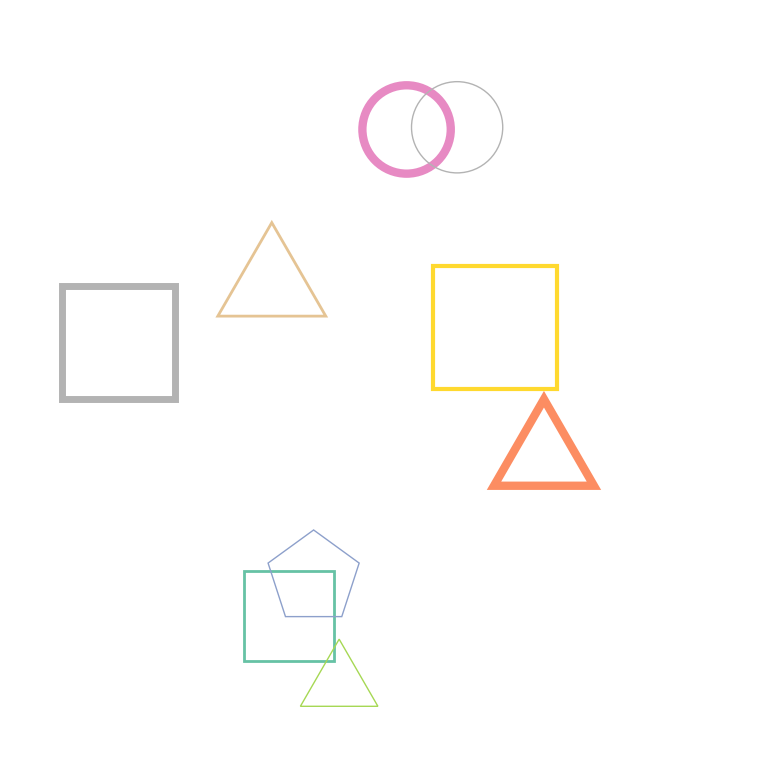[{"shape": "square", "thickness": 1, "radius": 0.29, "center": [0.375, 0.2]}, {"shape": "triangle", "thickness": 3, "radius": 0.37, "center": [0.706, 0.407]}, {"shape": "pentagon", "thickness": 0.5, "radius": 0.31, "center": [0.407, 0.25]}, {"shape": "circle", "thickness": 3, "radius": 0.29, "center": [0.528, 0.832]}, {"shape": "triangle", "thickness": 0.5, "radius": 0.29, "center": [0.44, 0.112]}, {"shape": "square", "thickness": 1.5, "radius": 0.4, "center": [0.643, 0.574]}, {"shape": "triangle", "thickness": 1, "radius": 0.4, "center": [0.353, 0.63]}, {"shape": "square", "thickness": 2.5, "radius": 0.37, "center": [0.154, 0.555]}, {"shape": "circle", "thickness": 0.5, "radius": 0.3, "center": [0.594, 0.835]}]